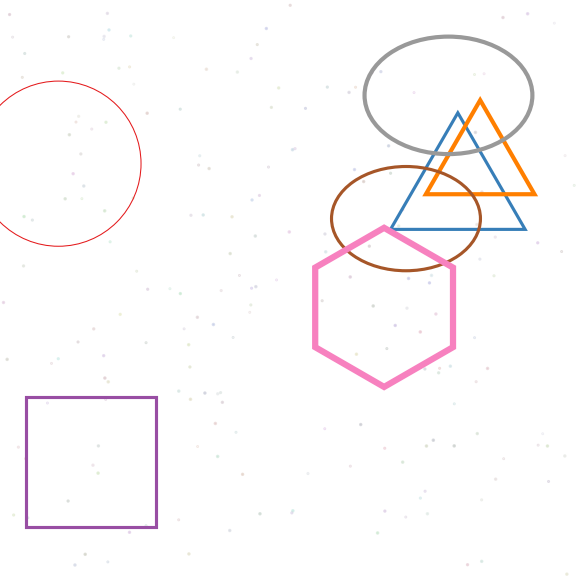[{"shape": "circle", "thickness": 0.5, "radius": 0.71, "center": [0.101, 0.716]}, {"shape": "triangle", "thickness": 1.5, "radius": 0.67, "center": [0.793, 0.669]}, {"shape": "square", "thickness": 1.5, "radius": 0.56, "center": [0.157, 0.2]}, {"shape": "triangle", "thickness": 2, "radius": 0.54, "center": [0.831, 0.717]}, {"shape": "oval", "thickness": 1.5, "radius": 0.64, "center": [0.703, 0.621]}, {"shape": "hexagon", "thickness": 3, "radius": 0.69, "center": [0.665, 0.467]}, {"shape": "oval", "thickness": 2, "radius": 0.73, "center": [0.777, 0.834]}]